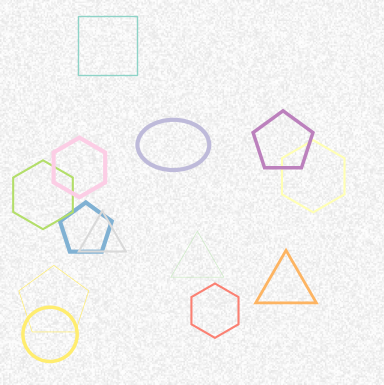[{"shape": "square", "thickness": 1, "radius": 0.38, "center": [0.279, 0.881]}, {"shape": "hexagon", "thickness": 1.5, "radius": 0.47, "center": [0.814, 0.542]}, {"shape": "oval", "thickness": 3, "radius": 0.47, "center": [0.45, 0.624]}, {"shape": "hexagon", "thickness": 1.5, "radius": 0.35, "center": [0.558, 0.193]}, {"shape": "pentagon", "thickness": 3, "radius": 0.35, "center": [0.223, 0.404]}, {"shape": "triangle", "thickness": 2, "radius": 0.45, "center": [0.743, 0.259]}, {"shape": "hexagon", "thickness": 1.5, "radius": 0.45, "center": [0.112, 0.494]}, {"shape": "hexagon", "thickness": 3, "radius": 0.39, "center": [0.206, 0.565]}, {"shape": "triangle", "thickness": 1.5, "radius": 0.35, "center": [0.266, 0.382]}, {"shape": "pentagon", "thickness": 2.5, "radius": 0.41, "center": [0.735, 0.63]}, {"shape": "triangle", "thickness": 0.5, "radius": 0.4, "center": [0.513, 0.32]}, {"shape": "circle", "thickness": 2.5, "radius": 0.35, "center": [0.13, 0.132]}, {"shape": "pentagon", "thickness": 0.5, "radius": 0.48, "center": [0.14, 0.215]}]